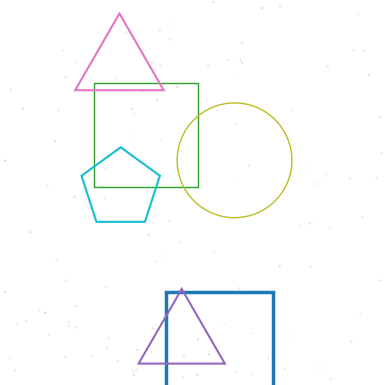[{"shape": "square", "thickness": 2.5, "radius": 0.69, "center": [0.571, 0.102]}, {"shape": "square", "thickness": 1, "radius": 0.68, "center": [0.38, 0.649]}, {"shape": "triangle", "thickness": 1.5, "radius": 0.65, "center": [0.472, 0.12]}, {"shape": "triangle", "thickness": 1.5, "radius": 0.66, "center": [0.31, 0.832]}, {"shape": "circle", "thickness": 1, "radius": 0.75, "center": [0.609, 0.584]}, {"shape": "pentagon", "thickness": 1.5, "radius": 0.54, "center": [0.313, 0.51]}]